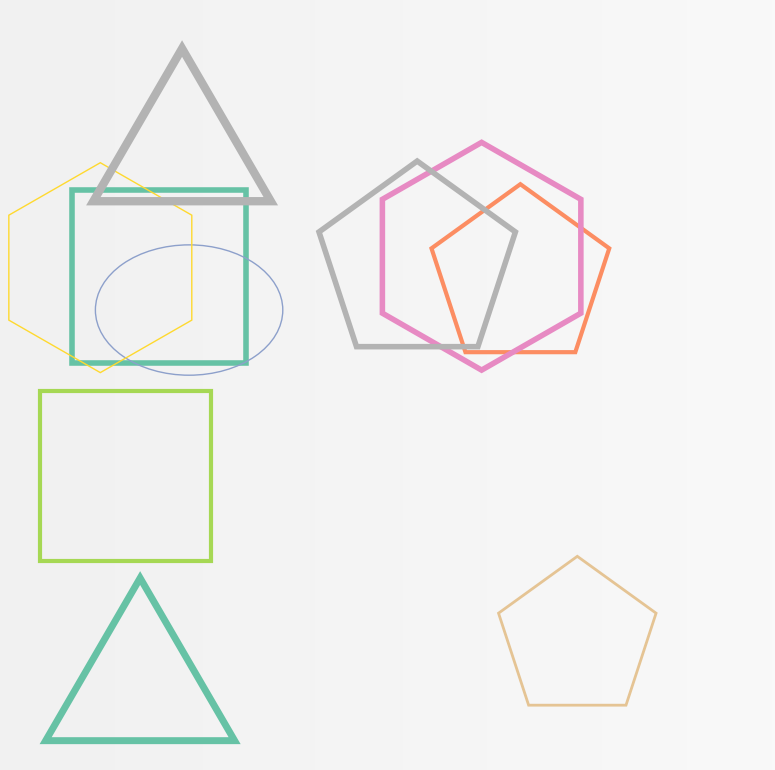[{"shape": "triangle", "thickness": 2.5, "radius": 0.7, "center": [0.181, 0.108]}, {"shape": "square", "thickness": 2, "radius": 0.56, "center": [0.205, 0.64]}, {"shape": "pentagon", "thickness": 1.5, "radius": 0.6, "center": [0.671, 0.64]}, {"shape": "oval", "thickness": 0.5, "radius": 0.6, "center": [0.244, 0.597]}, {"shape": "hexagon", "thickness": 2, "radius": 0.74, "center": [0.621, 0.667]}, {"shape": "square", "thickness": 1.5, "radius": 0.55, "center": [0.162, 0.382]}, {"shape": "hexagon", "thickness": 0.5, "radius": 0.68, "center": [0.129, 0.652]}, {"shape": "pentagon", "thickness": 1, "radius": 0.53, "center": [0.745, 0.171]}, {"shape": "pentagon", "thickness": 2, "radius": 0.67, "center": [0.538, 0.658]}, {"shape": "triangle", "thickness": 3, "radius": 0.66, "center": [0.235, 0.805]}]